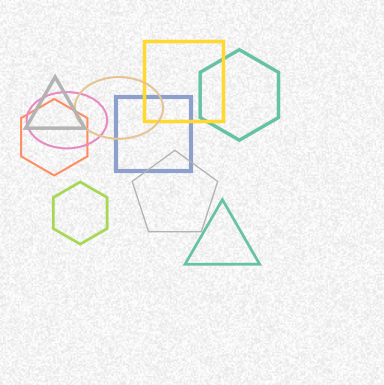[{"shape": "hexagon", "thickness": 2.5, "radius": 0.59, "center": [0.622, 0.753]}, {"shape": "triangle", "thickness": 2, "radius": 0.56, "center": [0.578, 0.37]}, {"shape": "hexagon", "thickness": 1.5, "radius": 0.5, "center": [0.141, 0.644]}, {"shape": "square", "thickness": 3, "radius": 0.49, "center": [0.398, 0.652]}, {"shape": "oval", "thickness": 1.5, "radius": 0.52, "center": [0.174, 0.688]}, {"shape": "hexagon", "thickness": 2, "radius": 0.4, "center": [0.208, 0.447]}, {"shape": "square", "thickness": 2.5, "radius": 0.52, "center": [0.476, 0.79]}, {"shape": "oval", "thickness": 1.5, "radius": 0.57, "center": [0.309, 0.72]}, {"shape": "triangle", "thickness": 2.5, "radius": 0.44, "center": [0.143, 0.711]}, {"shape": "pentagon", "thickness": 1, "radius": 0.58, "center": [0.454, 0.493]}]